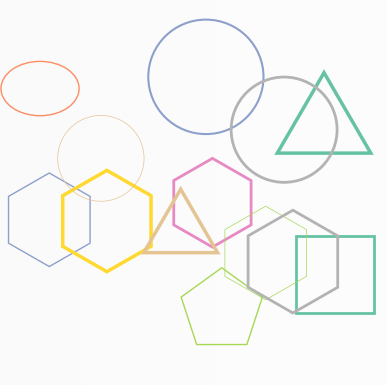[{"shape": "square", "thickness": 2, "radius": 0.5, "center": [0.865, 0.286]}, {"shape": "triangle", "thickness": 2.5, "radius": 0.7, "center": [0.836, 0.672]}, {"shape": "oval", "thickness": 1, "radius": 0.5, "center": [0.103, 0.77]}, {"shape": "circle", "thickness": 1.5, "radius": 0.74, "center": [0.531, 0.8]}, {"shape": "hexagon", "thickness": 1, "radius": 0.61, "center": [0.127, 0.429]}, {"shape": "hexagon", "thickness": 2, "radius": 0.58, "center": [0.548, 0.473]}, {"shape": "pentagon", "thickness": 1, "radius": 0.55, "center": [0.572, 0.194]}, {"shape": "hexagon", "thickness": 0.5, "radius": 0.61, "center": [0.686, 0.343]}, {"shape": "hexagon", "thickness": 2.5, "radius": 0.66, "center": [0.276, 0.426]}, {"shape": "circle", "thickness": 0.5, "radius": 0.56, "center": [0.26, 0.589]}, {"shape": "triangle", "thickness": 2.5, "radius": 0.55, "center": [0.466, 0.399]}, {"shape": "hexagon", "thickness": 2, "radius": 0.67, "center": [0.756, 0.321]}, {"shape": "circle", "thickness": 2, "radius": 0.68, "center": [0.733, 0.663]}]